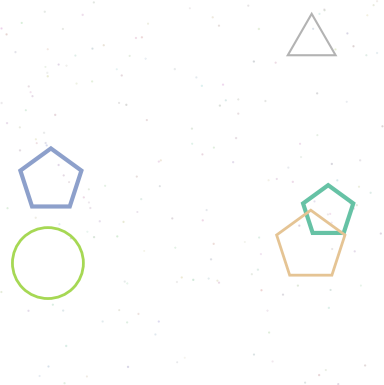[{"shape": "pentagon", "thickness": 3, "radius": 0.34, "center": [0.852, 0.45]}, {"shape": "pentagon", "thickness": 3, "radius": 0.42, "center": [0.132, 0.531]}, {"shape": "circle", "thickness": 2, "radius": 0.46, "center": [0.124, 0.317]}, {"shape": "pentagon", "thickness": 2, "radius": 0.47, "center": [0.807, 0.361]}, {"shape": "triangle", "thickness": 1.5, "radius": 0.36, "center": [0.81, 0.892]}]